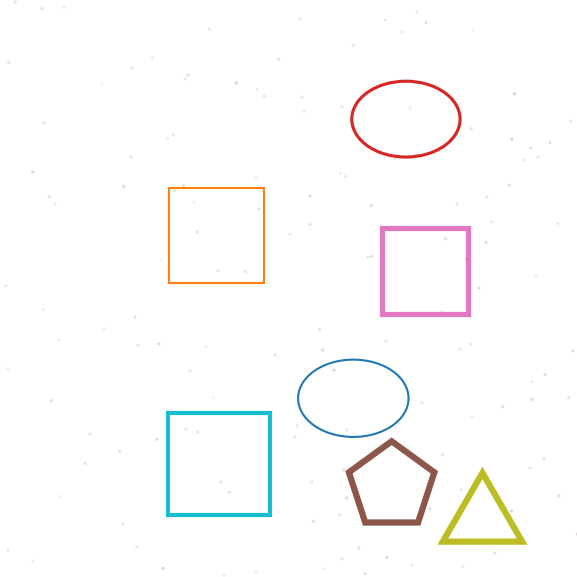[{"shape": "oval", "thickness": 1, "radius": 0.48, "center": [0.612, 0.309]}, {"shape": "square", "thickness": 1, "radius": 0.41, "center": [0.375, 0.592]}, {"shape": "oval", "thickness": 1.5, "radius": 0.47, "center": [0.703, 0.793]}, {"shape": "pentagon", "thickness": 3, "radius": 0.39, "center": [0.678, 0.157]}, {"shape": "square", "thickness": 2.5, "radius": 0.37, "center": [0.736, 0.53]}, {"shape": "triangle", "thickness": 3, "radius": 0.4, "center": [0.835, 0.101]}, {"shape": "square", "thickness": 2, "radius": 0.44, "center": [0.379, 0.196]}]